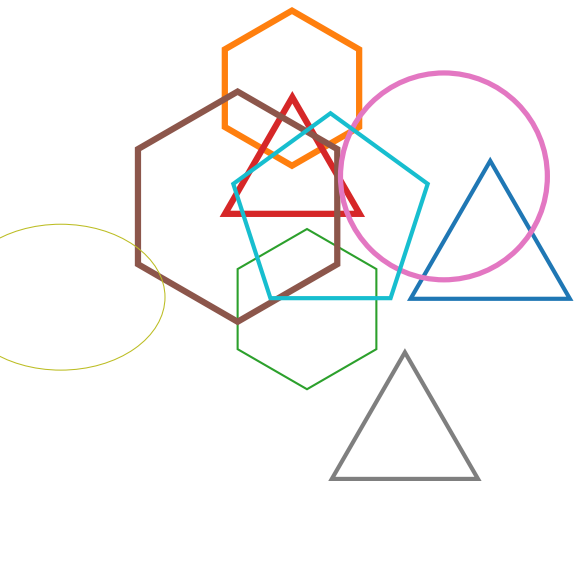[{"shape": "triangle", "thickness": 2, "radius": 0.8, "center": [0.849, 0.561]}, {"shape": "hexagon", "thickness": 3, "radius": 0.67, "center": [0.506, 0.846]}, {"shape": "hexagon", "thickness": 1, "radius": 0.69, "center": [0.532, 0.464]}, {"shape": "triangle", "thickness": 3, "radius": 0.67, "center": [0.506, 0.696]}, {"shape": "hexagon", "thickness": 3, "radius": 1.0, "center": [0.411, 0.641]}, {"shape": "circle", "thickness": 2.5, "radius": 0.9, "center": [0.769, 0.694]}, {"shape": "triangle", "thickness": 2, "radius": 0.73, "center": [0.701, 0.243]}, {"shape": "oval", "thickness": 0.5, "radius": 0.9, "center": [0.105, 0.485]}, {"shape": "pentagon", "thickness": 2, "radius": 0.88, "center": [0.572, 0.626]}]